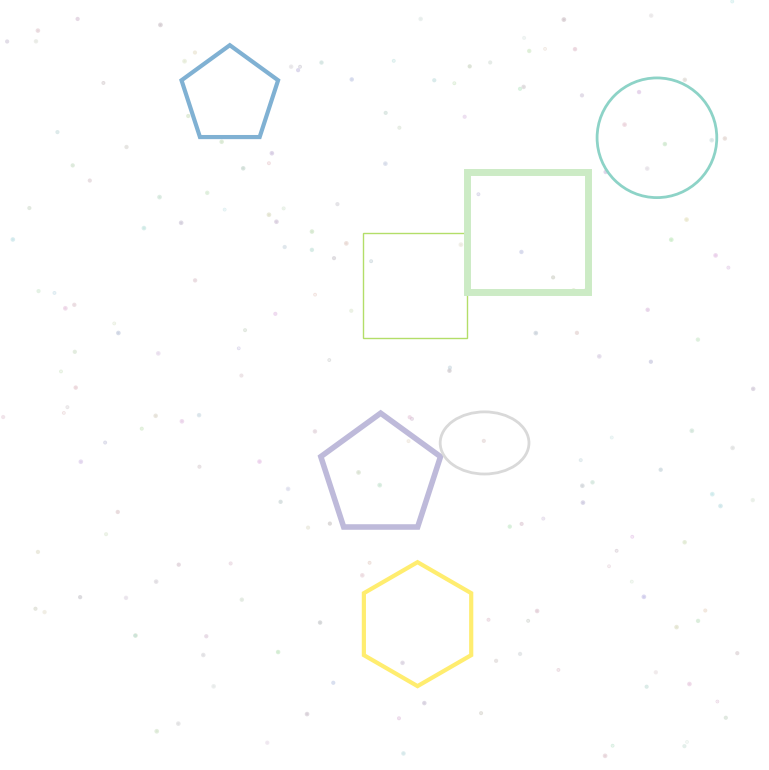[{"shape": "circle", "thickness": 1, "radius": 0.39, "center": [0.853, 0.821]}, {"shape": "pentagon", "thickness": 2, "radius": 0.41, "center": [0.494, 0.382]}, {"shape": "pentagon", "thickness": 1.5, "radius": 0.33, "center": [0.298, 0.875]}, {"shape": "square", "thickness": 0.5, "radius": 0.34, "center": [0.539, 0.629]}, {"shape": "oval", "thickness": 1, "radius": 0.29, "center": [0.629, 0.425]}, {"shape": "square", "thickness": 2.5, "radius": 0.39, "center": [0.685, 0.699]}, {"shape": "hexagon", "thickness": 1.5, "radius": 0.4, "center": [0.542, 0.189]}]